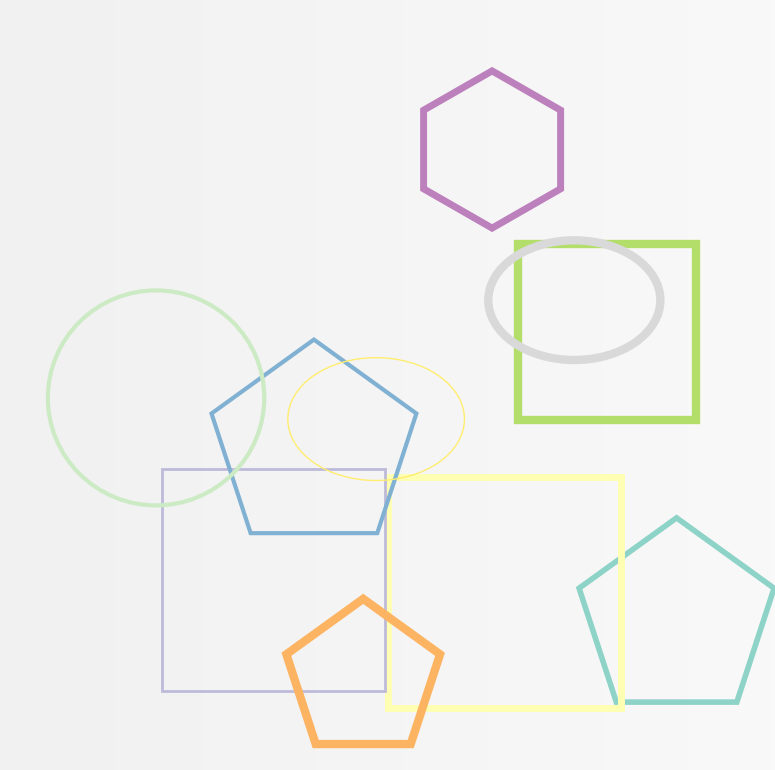[{"shape": "pentagon", "thickness": 2, "radius": 0.66, "center": [0.873, 0.195]}, {"shape": "square", "thickness": 2.5, "radius": 0.75, "center": [0.651, 0.23]}, {"shape": "square", "thickness": 1, "radius": 0.72, "center": [0.353, 0.247]}, {"shape": "pentagon", "thickness": 1.5, "radius": 0.69, "center": [0.405, 0.42]}, {"shape": "pentagon", "thickness": 3, "radius": 0.52, "center": [0.469, 0.118]}, {"shape": "square", "thickness": 3, "radius": 0.57, "center": [0.783, 0.569]}, {"shape": "oval", "thickness": 3, "radius": 0.56, "center": [0.741, 0.61]}, {"shape": "hexagon", "thickness": 2.5, "radius": 0.51, "center": [0.635, 0.806]}, {"shape": "circle", "thickness": 1.5, "radius": 0.7, "center": [0.201, 0.483]}, {"shape": "oval", "thickness": 0.5, "radius": 0.57, "center": [0.485, 0.456]}]